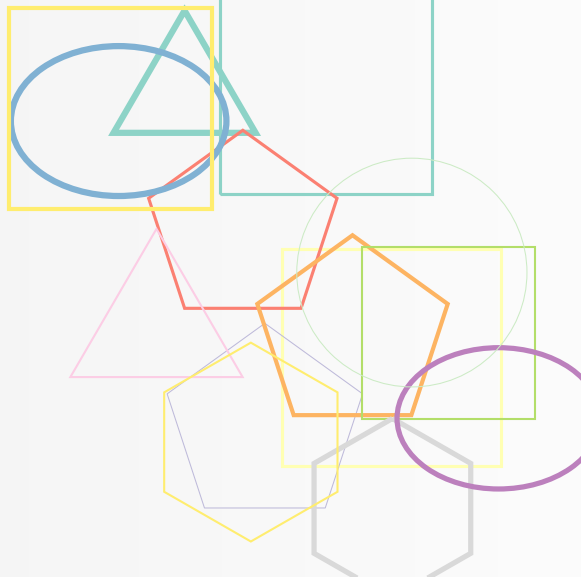[{"shape": "triangle", "thickness": 3, "radius": 0.71, "center": [0.318, 0.84]}, {"shape": "square", "thickness": 1.5, "radius": 0.91, "center": [0.562, 0.846]}, {"shape": "square", "thickness": 1.5, "radius": 0.94, "center": [0.674, 0.38]}, {"shape": "pentagon", "thickness": 0.5, "radius": 0.88, "center": [0.456, 0.263]}, {"shape": "pentagon", "thickness": 1.5, "radius": 0.85, "center": [0.418, 0.603]}, {"shape": "oval", "thickness": 3, "radius": 0.93, "center": [0.204, 0.79]}, {"shape": "pentagon", "thickness": 2, "radius": 0.86, "center": [0.606, 0.42]}, {"shape": "square", "thickness": 1, "radius": 0.74, "center": [0.772, 0.423]}, {"shape": "triangle", "thickness": 1, "radius": 0.86, "center": [0.269, 0.432]}, {"shape": "hexagon", "thickness": 2.5, "radius": 0.78, "center": [0.675, 0.119]}, {"shape": "oval", "thickness": 2.5, "radius": 0.87, "center": [0.858, 0.275]}, {"shape": "circle", "thickness": 0.5, "radius": 0.99, "center": [0.709, 0.527]}, {"shape": "hexagon", "thickness": 1, "radius": 0.86, "center": [0.432, 0.234]}, {"shape": "square", "thickness": 2, "radius": 0.87, "center": [0.19, 0.811]}]